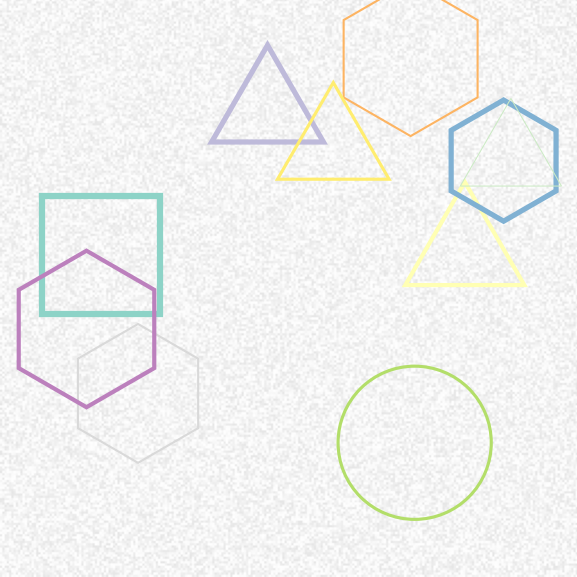[{"shape": "square", "thickness": 3, "radius": 0.51, "center": [0.175, 0.558]}, {"shape": "triangle", "thickness": 2, "radius": 0.59, "center": [0.805, 0.565]}, {"shape": "triangle", "thickness": 2.5, "radius": 0.56, "center": [0.463, 0.809]}, {"shape": "hexagon", "thickness": 2.5, "radius": 0.52, "center": [0.872, 0.721]}, {"shape": "hexagon", "thickness": 1, "radius": 0.67, "center": [0.711, 0.897]}, {"shape": "circle", "thickness": 1.5, "radius": 0.66, "center": [0.718, 0.232]}, {"shape": "hexagon", "thickness": 1, "radius": 0.6, "center": [0.239, 0.318]}, {"shape": "hexagon", "thickness": 2, "radius": 0.68, "center": [0.15, 0.429]}, {"shape": "triangle", "thickness": 0.5, "radius": 0.51, "center": [0.885, 0.728]}, {"shape": "triangle", "thickness": 1.5, "radius": 0.56, "center": [0.577, 0.745]}]